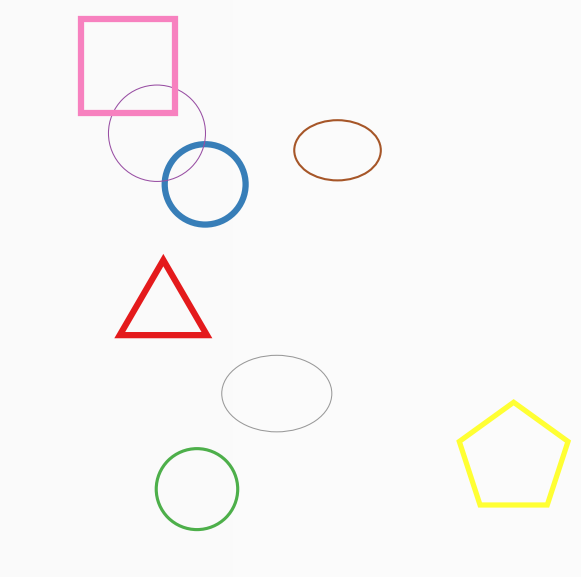[{"shape": "triangle", "thickness": 3, "radius": 0.43, "center": [0.281, 0.462]}, {"shape": "circle", "thickness": 3, "radius": 0.35, "center": [0.353, 0.68]}, {"shape": "circle", "thickness": 1.5, "radius": 0.35, "center": [0.339, 0.152]}, {"shape": "circle", "thickness": 0.5, "radius": 0.42, "center": [0.27, 0.768]}, {"shape": "pentagon", "thickness": 2.5, "radius": 0.49, "center": [0.884, 0.204]}, {"shape": "oval", "thickness": 1, "radius": 0.37, "center": [0.581, 0.739]}, {"shape": "square", "thickness": 3, "radius": 0.41, "center": [0.22, 0.885]}, {"shape": "oval", "thickness": 0.5, "radius": 0.47, "center": [0.476, 0.318]}]